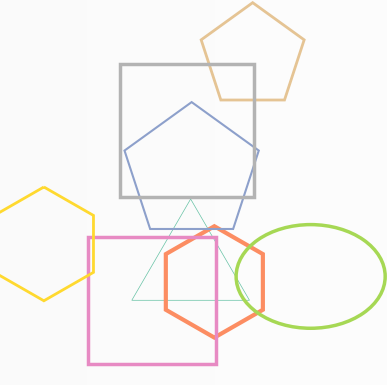[{"shape": "triangle", "thickness": 0.5, "radius": 0.88, "center": [0.492, 0.308]}, {"shape": "hexagon", "thickness": 3, "radius": 0.72, "center": [0.553, 0.268]}, {"shape": "pentagon", "thickness": 1.5, "radius": 0.91, "center": [0.495, 0.553]}, {"shape": "square", "thickness": 2.5, "radius": 0.82, "center": [0.391, 0.22]}, {"shape": "oval", "thickness": 2.5, "radius": 0.96, "center": [0.802, 0.282]}, {"shape": "hexagon", "thickness": 2, "radius": 0.74, "center": [0.113, 0.367]}, {"shape": "pentagon", "thickness": 2, "radius": 0.7, "center": [0.652, 0.853]}, {"shape": "square", "thickness": 2.5, "radius": 0.86, "center": [0.482, 0.661]}]